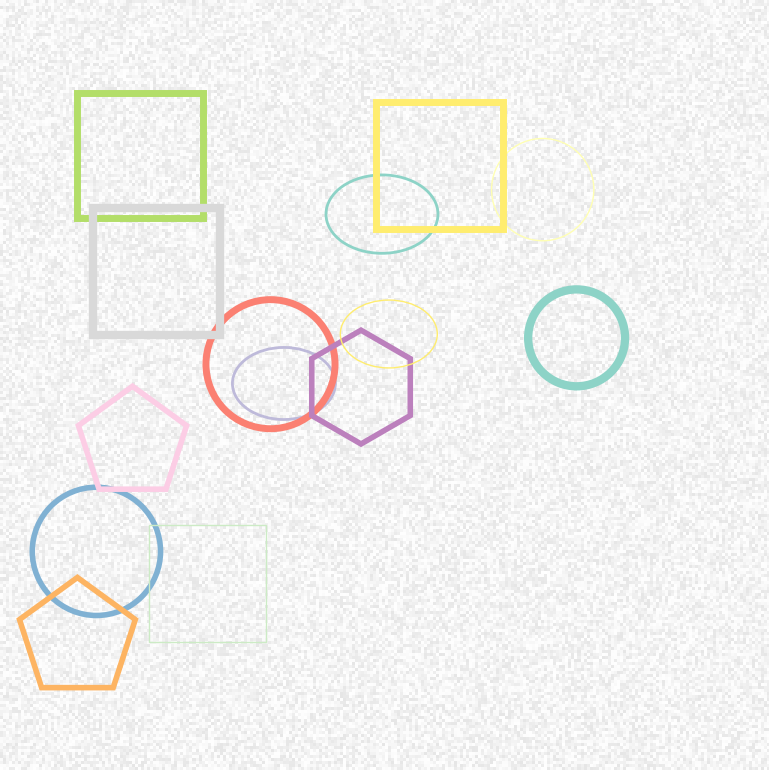[{"shape": "circle", "thickness": 3, "radius": 0.31, "center": [0.749, 0.561]}, {"shape": "oval", "thickness": 1, "radius": 0.36, "center": [0.496, 0.722]}, {"shape": "circle", "thickness": 0.5, "radius": 0.33, "center": [0.705, 0.754]}, {"shape": "oval", "thickness": 1, "radius": 0.33, "center": [0.369, 0.502]}, {"shape": "circle", "thickness": 2.5, "radius": 0.42, "center": [0.351, 0.527]}, {"shape": "circle", "thickness": 2, "radius": 0.42, "center": [0.125, 0.284]}, {"shape": "pentagon", "thickness": 2, "radius": 0.4, "center": [0.101, 0.171]}, {"shape": "square", "thickness": 2.5, "radius": 0.41, "center": [0.182, 0.798]}, {"shape": "pentagon", "thickness": 2, "radius": 0.37, "center": [0.172, 0.424]}, {"shape": "square", "thickness": 3, "radius": 0.41, "center": [0.203, 0.647]}, {"shape": "hexagon", "thickness": 2, "radius": 0.37, "center": [0.469, 0.497]}, {"shape": "square", "thickness": 0.5, "radius": 0.38, "center": [0.27, 0.242]}, {"shape": "square", "thickness": 2.5, "radius": 0.41, "center": [0.571, 0.785]}, {"shape": "oval", "thickness": 0.5, "radius": 0.31, "center": [0.505, 0.566]}]